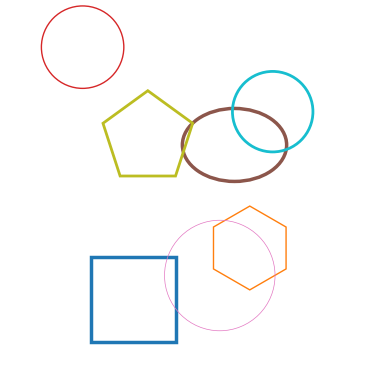[{"shape": "square", "thickness": 2.5, "radius": 0.55, "center": [0.347, 0.223]}, {"shape": "hexagon", "thickness": 1, "radius": 0.54, "center": [0.649, 0.356]}, {"shape": "circle", "thickness": 1, "radius": 0.54, "center": [0.215, 0.878]}, {"shape": "oval", "thickness": 2.5, "radius": 0.68, "center": [0.609, 0.624]}, {"shape": "circle", "thickness": 0.5, "radius": 0.72, "center": [0.571, 0.284]}, {"shape": "pentagon", "thickness": 2, "radius": 0.61, "center": [0.384, 0.642]}, {"shape": "circle", "thickness": 2, "radius": 0.52, "center": [0.708, 0.71]}]